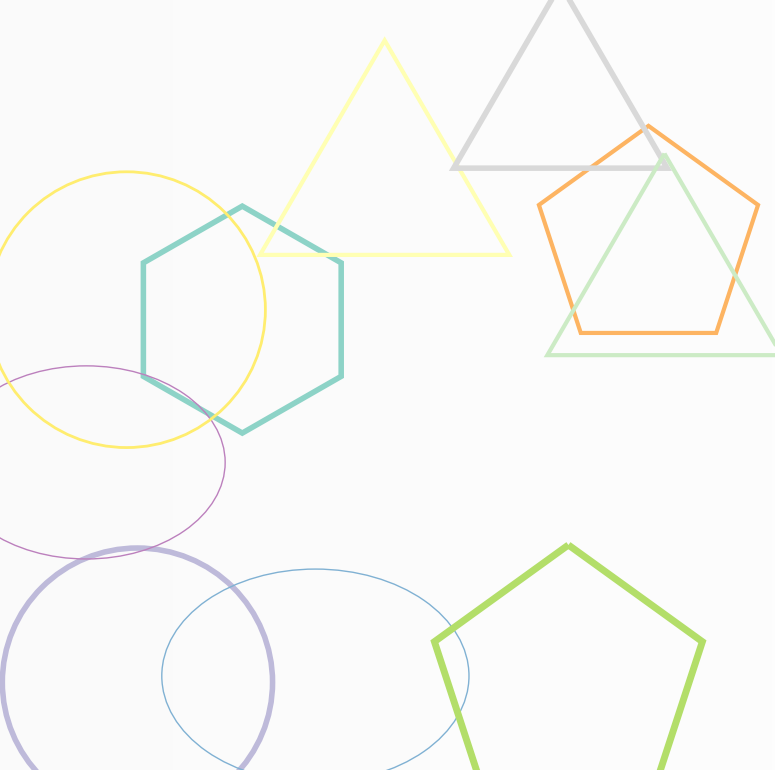[{"shape": "hexagon", "thickness": 2, "radius": 0.74, "center": [0.313, 0.585]}, {"shape": "triangle", "thickness": 1.5, "radius": 0.93, "center": [0.496, 0.762]}, {"shape": "circle", "thickness": 2, "radius": 0.87, "center": [0.177, 0.114]}, {"shape": "oval", "thickness": 0.5, "radius": 0.99, "center": [0.407, 0.122]}, {"shape": "pentagon", "thickness": 1.5, "radius": 0.74, "center": [0.837, 0.688]}, {"shape": "pentagon", "thickness": 2.5, "radius": 0.91, "center": [0.733, 0.11]}, {"shape": "triangle", "thickness": 2, "radius": 0.8, "center": [0.723, 0.861]}, {"shape": "oval", "thickness": 0.5, "radius": 0.9, "center": [0.111, 0.399]}, {"shape": "triangle", "thickness": 1.5, "radius": 0.87, "center": [0.857, 0.626]}, {"shape": "circle", "thickness": 1, "radius": 0.9, "center": [0.163, 0.598]}]